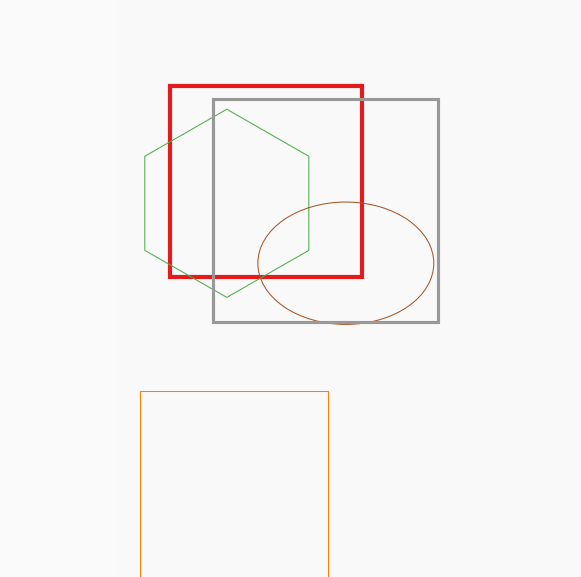[{"shape": "square", "thickness": 2, "radius": 0.83, "center": [0.458, 0.685]}, {"shape": "hexagon", "thickness": 0.5, "radius": 0.81, "center": [0.39, 0.647]}, {"shape": "square", "thickness": 0.5, "radius": 0.81, "center": [0.403, 0.16]}, {"shape": "oval", "thickness": 0.5, "radius": 0.76, "center": [0.595, 0.543]}, {"shape": "square", "thickness": 1.5, "radius": 0.97, "center": [0.56, 0.635]}]